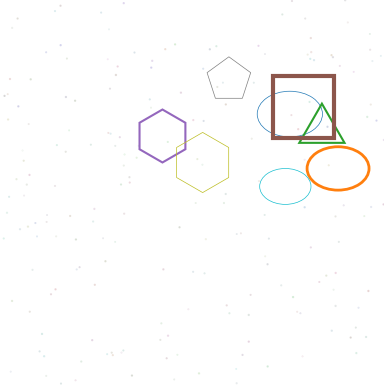[{"shape": "oval", "thickness": 0.5, "radius": 0.42, "center": [0.753, 0.704]}, {"shape": "oval", "thickness": 2, "radius": 0.4, "center": [0.878, 0.562]}, {"shape": "triangle", "thickness": 1.5, "radius": 0.34, "center": [0.836, 0.663]}, {"shape": "hexagon", "thickness": 1.5, "radius": 0.34, "center": [0.422, 0.647]}, {"shape": "square", "thickness": 3, "radius": 0.4, "center": [0.789, 0.722]}, {"shape": "pentagon", "thickness": 0.5, "radius": 0.3, "center": [0.595, 0.793]}, {"shape": "hexagon", "thickness": 0.5, "radius": 0.39, "center": [0.526, 0.578]}, {"shape": "oval", "thickness": 0.5, "radius": 0.33, "center": [0.741, 0.516]}]